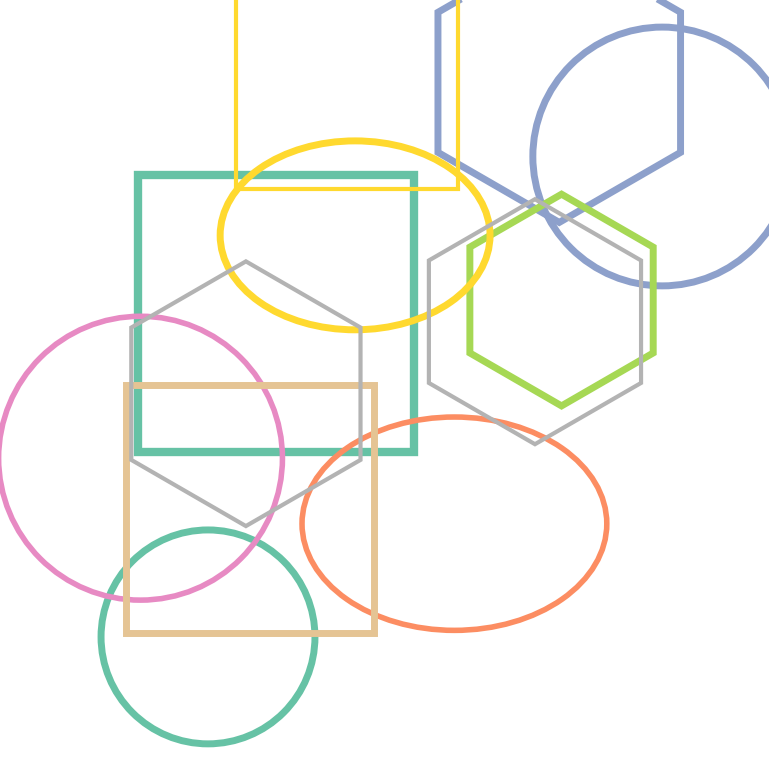[{"shape": "square", "thickness": 3, "radius": 0.9, "center": [0.359, 0.593]}, {"shape": "circle", "thickness": 2.5, "radius": 0.69, "center": [0.27, 0.173]}, {"shape": "oval", "thickness": 2, "radius": 0.99, "center": [0.59, 0.32]}, {"shape": "hexagon", "thickness": 2.5, "radius": 0.91, "center": [0.726, 0.893]}, {"shape": "circle", "thickness": 2.5, "radius": 0.84, "center": [0.86, 0.797]}, {"shape": "circle", "thickness": 2, "radius": 0.92, "center": [0.183, 0.405]}, {"shape": "hexagon", "thickness": 2.5, "radius": 0.69, "center": [0.729, 0.61]}, {"shape": "square", "thickness": 1.5, "radius": 0.72, "center": [0.45, 0.9]}, {"shape": "oval", "thickness": 2.5, "radius": 0.88, "center": [0.461, 0.694]}, {"shape": "square", "thickness": 2.5, "radius": 0.8, "center": [0.325, 0.339]}, {"shape": "hexagon", "thickness": 1.5, "radius": 0.86, "center": [0.319, 0.489]}, {"shape": "hexagon", "thickness": 1.5, "radius": 0.8, "center": [0.695, 0.582]}]